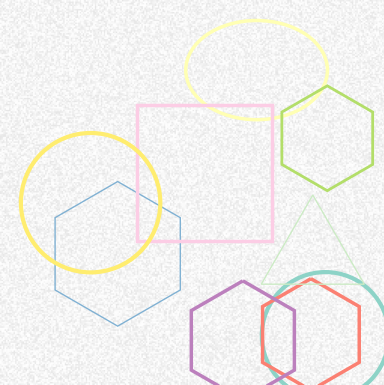[{"shape": "circle", "thickness": 3, "radius": 0.82, "center": [0.845, 0.128]}, {"shape": "oval", "thickness": 2.5, "radius": 0.92, "center": [0.666, 0.818]}, {"shape": "hexagon", "thickness": 2.5, "radius": 0.72, "center": [0.808, 0.131]}, {"shape": "hexagon", "thickness": 1, "radius": 0.94, "center": [0.306, 0.341]}, {"shape": "hexagon", "thickness": 2, "radius": 0.68, "center": [0.85, 0.641]}, {"shape": "square", "thickness": 2.5, "radius": 0.88, "center": [0.532, 0.551]}, {"shape": "hexagon", "thickness": 2.5, "radius": 0.77, "center": [0.631, 0.116]}, {"shape": "triangle", "thickness": 1, "radius": 0.77, "center": [0.812, 0.339]}, {"shape": "circle", "thickness": 3, "radius": 0.91, "center": [0.235, 0.474]}]